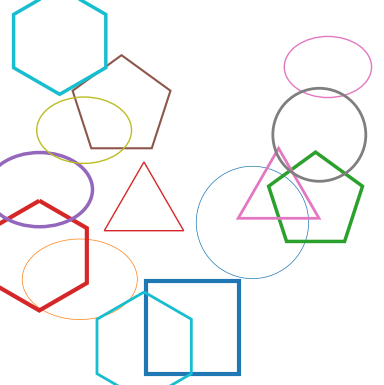[{"shape": "circle", "thickness": 0.5, "radius": 0.73, "center": [0.656, 0.422]}, {"shape": "square", "thickness": 3, "radius": 0.61, "center": [0.5, 0.149]}, {"shape": "oval", "thickness": 0.5, "radius": 0.75, "center": [0.207, 0.275]}, {"shape": "pentagon", "thickness": 2.5, "radius": 0.64, "center": [0.82, 0.477]}, {"shape": "hexagon", "thickness": 3, "radius": 0.71, "center": [0.102, 0.336]}, {"shape": "triangle", "thickness": 1, "radius": 0.6, "center": [0.374, 0.46]}, {"shape": "oval", "thickness": 2.5, "radius": 0.69, "center": [0.103, 0.507]}, {"shape": "pentagon", "thickness": 1.5, "radius": 0.67, "center": [0.316, 0.723]}, {"shape": "oval", "thickness": 1, "radius": 0.57, "center": [0.852, 0.826]}, {"shape": "triangle", "thickness": 2, "radius": 0.61, "center": [0.724, 0.494]}, {"shape": "circle", "thickness": 2, "radius": 0.6, "center": [0.829, 0.65]}, {"shape": "oval", "thickness": 1, "radius": 0.62, "center": [0.219, 0.662]}, {"shape": "hexagon", "thickness": 2.5, "radius": 0.69, "center": [0.155, 0.893]}, {"shape": "hexagon", "thickness": 2, "radius": 0.71, "center": [0.374, 0.1]}]